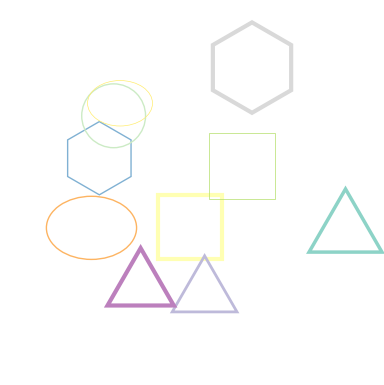[{"shape": "triangle", "thickness": 2.5, "radius": 0.55, "center": [0.897, 0.4]}, {"shape": "square", "thickness": 3, "radius": 0.41, "center": [0.493, 0.411]}, {"shape": "triangle", "thickness": 2, "radius": 0.49, "center": [0.531, 0.238]}, {"shape": "hexagon", "thickness": 1, "radius": 0.48, "center": [0.258, 0.589]}, {"shape": "oval", "thickness": 1, "radius": 0.59, "center": [0.238, 0.408]}, {"shape": "square", "thickness": 0.5, "radius": 0.43, "center": [0.629, 0.569]}, {"shape": "hexagon", "thickness": 3, "radius": 0.59, "center": [0.655, 0.824]}, {"shape": "triangle", "thickness": 3, "radius": 0.5, "center": [0.365, 0.256]}, {"shape": "circle", "thickness": 1, "radius": 0.41, "center": [0.295, 0.699]}, {"shape": "oval", "thickness": 0.5, "radius": 0.42, "center": [0.312, 0.732]}]